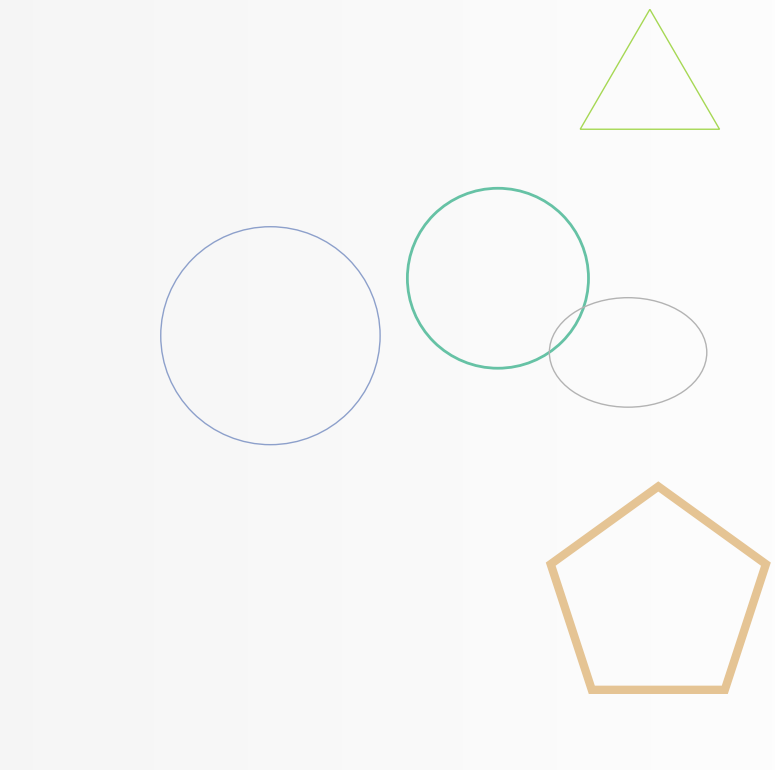[{"shape": "circle", "thickness": 1, "radius": 0.58, "center": [0.642, 0.639]}, {"shape": "circle", "thickness": 0.5, "radius": 0.71, "center": [0.349, 0.564]}, {"shape": "triangle", "thickness": 0.5, "radius": 0.52, "center": [0.839, 0.884]}, {"shape": "pentagon", "thickness": 3, "radius": 0.73, "center": [0.849, 0.222]}, {"shape": "oval", "thickness": 0.5, "radius": 0.51, "center": [0.81, 0.542]}]